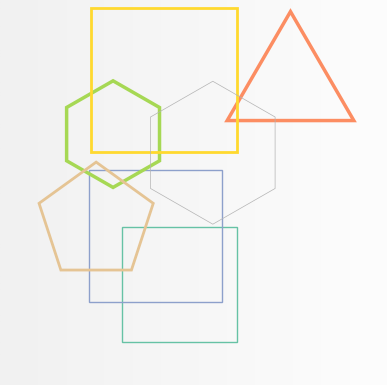[{"shape": "square", "thickness": 1, "radius": 0.75, "center": [0.463, 0.26]}, {"shape": "triangle", "thickness": 2.5, "radius": 0.94, "center": [0.75, 0.781]}, {"shape": "square", "thickness": 1, "radius": 0.86, "center": [0.401, 0.387]}, {"shape": "hexagon", "thickness": 2.5, "radius": 0.69, "center": [0.292, 0.652]}, {"shape": "square", "thickness": 2, "radius": 0.94, "center": [0.423, 0.792]}, {"shape": "pentagon", "thickness": 2, "radius": 0.77, "center": [0.248, 0.424]}, {"shape": "hexagon", "thickness": 0.5, "radius": 0.93, "center": [0.549, 0.603]}]